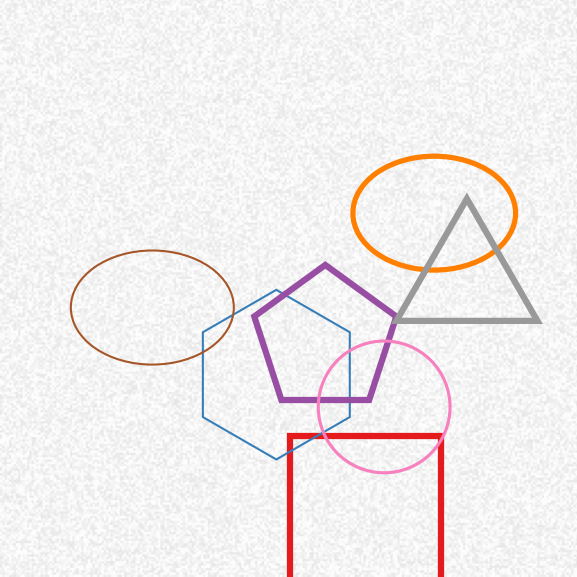[{"shape": "square", "thickness": 3, "radius": 0.65, "center": [0.633, 0.113]}, {"shape": "hexagon", "thickness": 1, "radius": 0.73, "center": [0.478, 0.35]}, {"shape": "pentagon", "thickness": 3, "radius": 0.65, "center": [0.563, 0.411]}, {"shape": "oval", "thickness": 2.5, "radius": 0.7, "center": [0.752, 0.63]}, {"shape": "oval", "thickness": 1, "radius": 0.71, "center": [0.264, 0.467]}, {"shape": "circle", "thickness": 1.5, "radius": 0.57, "center": [0.665, 0.295]}, {"shape": "triangle", "thickness": 3, "radius": 0.7, "center": [0.808, 0.514]}]